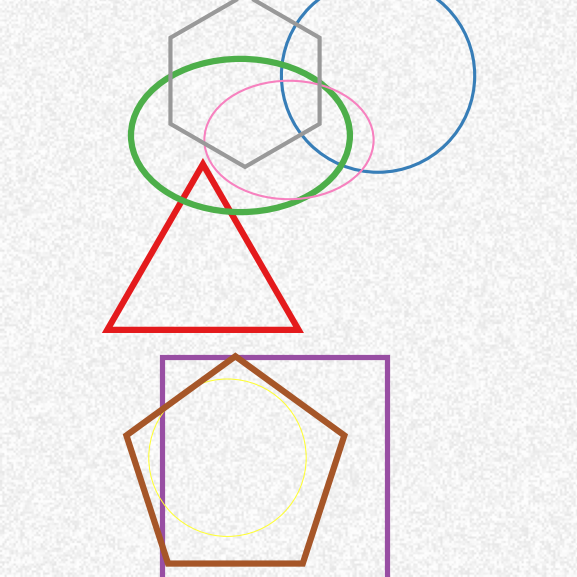[{"shape": "triangle", "thickness": 3, "radius": 0.96, "center": [0.351, 0.524]}, {"shape": "circle", "thickness": 1.5, "radius": 0.84, "center": [0.655, 0.868]}, {"shape": "oval", "thickness": 3, "radius": 0.95, "center": [0.416, 0.765]}, {"shape": "square", "thickness": 2.5, "radius": 0.97, "center": [0.475, 0.186]}, {"shape": "circle", "thickness": 0.5, "radius": 0.68, "center": [0.394, 0.207]}, {"shape": "pentagon", "thickness": 3, "radius": 0.99, "center": [0.408, 0.184]}, {"shape": "oval", "thickness": 1, "radius": 0.73, "center": [0.5, 0.757]}, {"shape": "hexagon", "thickness": 2, "radius": 0.75, "center": [0.424, 0.859]}]